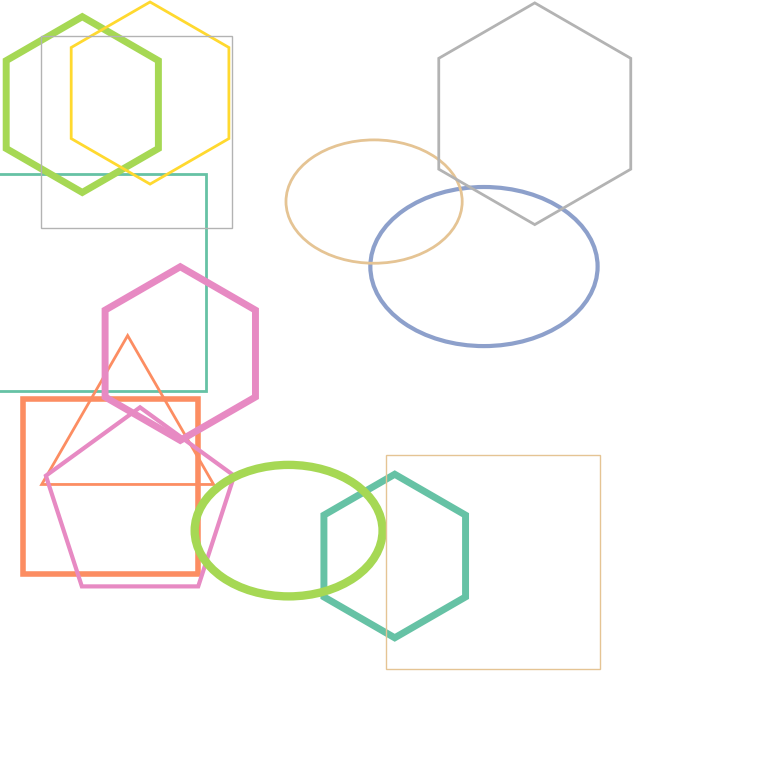[{"shape": "square", "thickness": 1, "radius": 0.7, "center": [0.127, 0.633]}, {"shape": "hexagon", "thickness": 2.5, "radius": 0.53, "center": [0.513, 0.278]}, {"shape": "square", "thickness": 2, "radius": 0.57, "center": [0.144, 0.368]}, {"shape": "triangle", "thickness": 1, "radius": 0.64, "center": [0.166, 0.435]}, {"shape": "oval", "thickness": 1.5, "radius": 0.74, "center": [0.629, 0.654]}, {"shape": "pentagon", "thickness": 1.5, "radius": 0.64, "center": [0.182, 0.342]}, {"shape": "hexagon", "thickness": 2.5, "radius": 0.56, "center": [0.234, 0.541]}, {"shape": "oval", "thickness": 3, "radius": 0.61, "center": [0.375, 0.311]}, {"shape": "hexagon", "thickness": 2.5, "radius": 0.57, "center": [0.107, 0.864]}, {"shape": "hexagon", "thickness": 1, "radius": 0.59, "center": [0.195, 0.879]}, {"shape": "square", "thickness": 0.5, "radius": 0.69, "center": [0.641, 0.27]}, {"shape": "oval", "thickness": 1, "radius": 0.57, "center": [0.486, 0.738]}, {"shape": "hexagon", "thickness": 1, "radius": 0.72, "center": [0.694, 0.852]}, {"shape": "square", "thickness": 0.5, "radius": 0.62, "center": [0.177, 0.829]}]